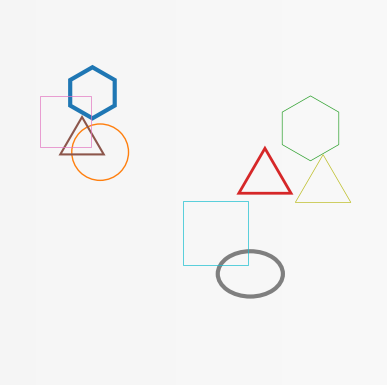[{"shape": "hexagon", "thickness": 3, "radius": 0.33, "center": [0.239, 0.759]}, {"shape": "circle", "thickness": 1, "radius": 0.37, "center": [0.258, 0.605]}, {"shape": "hexagon", "thickness": 0.5, "radius": 0.42, "center": [0.801, 0.667]}, {"shape": "triangle", "thickness": 2, "radius": 0.39, "center": [0.684, 0.537]}, {"shape": "triangle", "thickness": 1.5, "radius": 0.32, "center": [0.212, 0.631]}, {"shape": "square", "thickness": 0.5, "radius": 0.33, "center": [0.169, 0.684]}, {"shape": "oval", "thickness": 3, "radius": 0.42, "center": [0.646, 0.289]}, {"shape": "triangle", "thickness": 0.5, "radius": 0.41, "center": [0.834, 0.516]}, {"shape": "square", "thickness": 0.5, "radius": 0.42, "center": [0.557, 0.395]}]